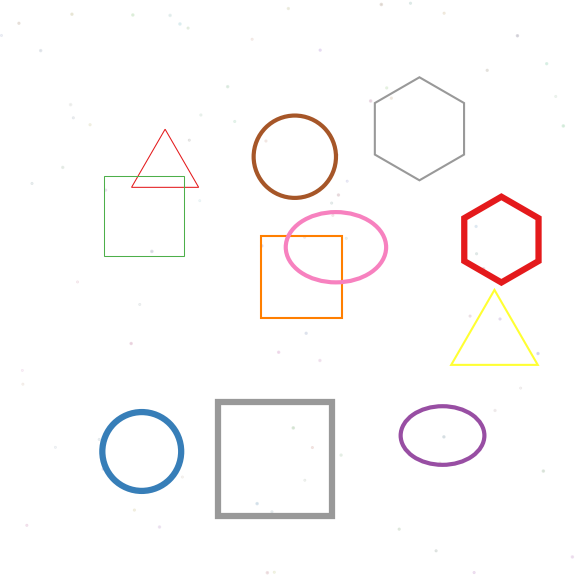[{"shape": "triangle", "thickness": 0.5, "radius": 0.34, "center": [0.286, 0.708]}, {"shape": "hexagon", "thickness": 3, "radius": 0.37, "center": [0.868, 0.584]}, {"shape": "circle", "thickness": 3, "radius": 0.34, "center": [0.245, 0.217]}, {"shape": "square", "thickness": 0.5, "radius": 0.35, "center": [0.25, 0.625]}, {"shape": "oval", "thickness": 2, "radius": 0.36, "center": [0.766, 0.245]}, {"shape": "square", "thickness": 1, "radius": 0.35, "center": [0.521, 0.52]}, {"shape": "triangle", "thickness": 1, "radius": 0.43, "center": [0.856, 0.411]}, {"shape": "circle", "thickness": 2, "radius": 0.36, "center": [0.51, 0.728]}, {"shape": "oval", "thickness": 2, "radius": 0.43, "center": [0.582, 0.571]}, {"shape": "hexagon", "thickness": 1, "radius": 0.45, "center": [0.726, 0.776]}, {"shape": "square", "thickness": 3, "radius": 0.49, "center": [0.476, 0.205]}]